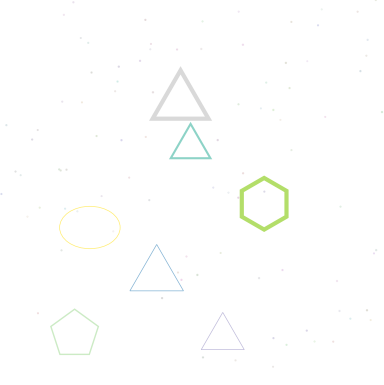[{"shape": "triangle", "thickness": 1.5, "radius": 0.3, "center": [0.495, 0.619]}, {"shape": "triangle", "thickness": 0.5, "radius": 0.32, "center": [0.579, 0.124]}, {"shape": "triangle", "thickness": 0.5, "radius": 0.4, "center": [0.407, 0.285]}, {"shape": "hexagon", "thickness": 3, "radius": 0.34, "center": [0.686, 0.471]}, {"shape": "triangle", "thickness": 3, "radius": 0.42, "center": [0.469, 0.734]}, {"shape": "pentagon", "thickness": 1, "radius": 0.32, "center": [0.194, 0.132]}, {"shape": "oval", "thickness": 0.5, "radius": 0.39, "center": [0.233, 0.409]}]